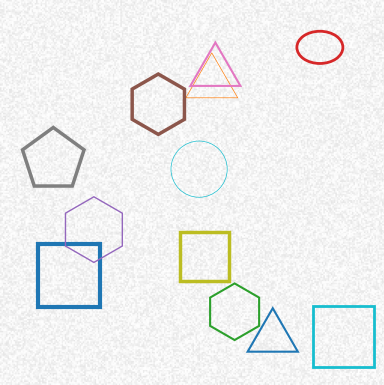[{"shape": "triangle", "thickness": 1.5, "radius": 0.38, "center": [0.708, 0.124]}, {"shape": "square", "thickness": 3, "radius": 0.41, "center": [0.179, 0.284]}, {"shape": "triangle", "thickness": 0.5, "radius": 0.39, "center": [0.55, 0.785]}, {"shape": "hexagon", "thickness": 1.5, "radius": 0.37, "center": [0.609, 0.19]}, {"shape": "oval", "thickness": 2, "radius": 0.3, "center": [0.831, 0.877]}, {"shape": "hexagon", "thickness": 1, "radius": 0.43, "center": [0.244, 0.404]}, {"shape": "hexagon", "thickness": 2.5, "radius": 0.39, "center": [0.411, 0.729]}, {"shape": "triangle", "thickness": 1.5, "radius": 0.38, "center": [0.559, 0.814]}, {"shape": "pentagon", "thickness": 2.5, "radius": 0.42, "center": [0.138, 0.585]}, {"shape": "square", "thickness": 2.5, "radius": 0.32, "center": [0.532, 0.334]}, {"shape": "square", "thickness": 2, "radius": 0.4, "center": [0.892, 0.125]}, {"shape": "circle", "thickness": 0.5, "radius": 0.37, "center": [0.517, 0.561]}]